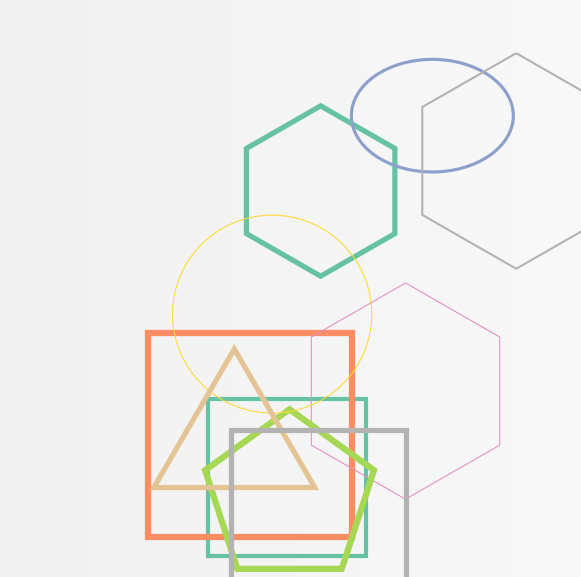[{"shape": "square", "thickness": 2, "radius": 0.68, "center": [0.493, 0.173]}, {"shape": "hexagon", "thickness": 2.5, "radius": 0.74, "center": [0.552, 0.668]}, {"shape": "square", "thickness": 3, "radius": 0.88, "center": [0.43, 0.246]}, {"shape": "oval", "thickness": 1.5, "radius": 0.7, "center": [0.744, 0.799]}, {"shape": "hexagon", "thickness": 0.5, "radius": 0.94, "center": [0.698, 0.322]}, {"shape": "pentagon", "thickness": 3, "radius": 0.76, "center": [0.498, 0.138]}, {"shape": "circle", "thickness": 0.5, "radius": 0.86, "center": [0.468, 0.455]}, {"shape": "triangle", "thickness": 2.5, "radius": 0.8, "center": [0.403, 0.235]}, {"shape": "hexagon", "thickness": 1, "radius": 0.93, "center": [0.888, 0.72]}, {"shape": "square", "thickness": 2.5, "radius": 0.75, "center": [0.548, 0.104]}]